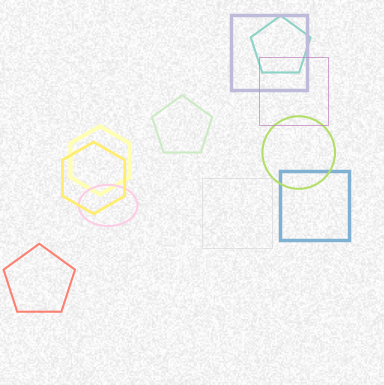[{"shape": "pentagon", "thickness": 1.5, "radius": 0.41, "center": [0.729, 0.878]}, {"shape": "hexagon", "thickness": 3, "radius": 0.44, "center": [0.26, 0.584]}, {"shape": "square", "thickness": 2.5, "radius": 0.49, "center": [0.699, 0.864]}, {"shape": "pentagon", "thickness": 1.5, "radius": 0.49, "center": [0.102, 0.269]}, {"shape": "square", "thickness": 2.5, "radius": 0.45, "center": [0.817, 0.467]}, {"shape": "circle", "thickness": 1.5, "radius": 0.47, "center": [0.776, 0.604]}, {"shape": "oval", "thickness": 1.5, "radius": 0.38, "center": [0.281, 0.466]}, {"shape": "square", "thickness": 0.5, "radius": 0.45, "center": [0.617, 0.448]}, {"shape": "square", "thickness": 0.5, "radius": 0.44, "center": [0.762, 0.764]}, {"shape": "pentagon", "thickness": 1.5, "radius": 0.41, "center": [0.473, 0.67]}, {"shape": "hexagon", "thickness": 2, "radius": 0.47, "center": [0.243, 0.538]}]